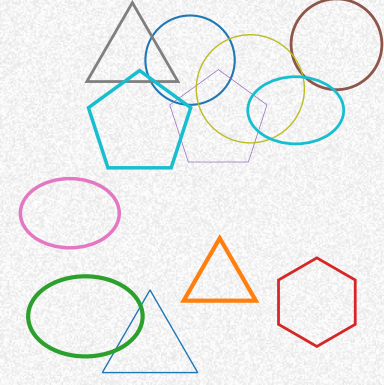[{"shape": "triangle", "thickness": 1, "radius": 0.72, "center": [0.39, 0.104]}, {"shape": "circle", "thickness": 1.5, "radius": 0.58, "center": [0.494, 0.844]}, {"shape": "triangle", "thickness": 3, "radius": 0.54, "center": [0.571, 0.273]}, {"shape": "oval", "thickness": 3, "radius": 0.74, "center": [0.222, 0.178]}, {"shape": "hexagon", "thickness": 2, "radius": 0.58, "center": [0.823, 0.215]}, {"shape": "pentagon", "thickness": 0.5, "radius": 0.66, "center": [0.567, 0.687]}, {"shape": "circle", "thickness": 2, "radius": 0.59, "center": [0.874, 0.885]}, {"shape": "oval", "thickness": 2.5, "radius": 0.64, "center": [0.181, 0.446]}, {"shape": "triangle", "thickness": 2, "radius": 0.68, "center": [0.344, 0.856]}, {"shape": "circle", "thickness": 1, "radius": 0.7, "center": [0.65, 0.769]}, {"shape": "pentagon", "thickness": 2.5, "radius": 0.7, "center": [0.363, 0.677]}, {"shape": "oval", "thickness": 2, "radius": 0.62, "center": [0.768, 0.713]}]